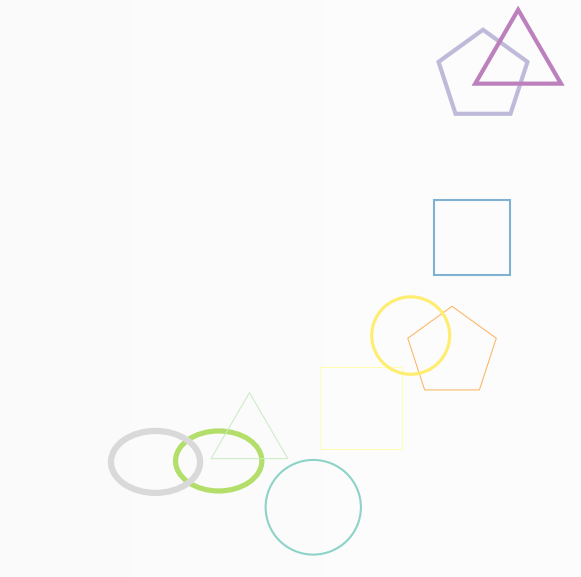[{"shape": "circle", "thickness": 1, "radius": 0.41, "center": [0.539, 0.121]}, {"shape": "square", "thickness": 0.5, "radius": 0.35, "center": [0.621, 0.293]}, {"shape": "pentagon", "thickness": 2, "radius": 0.4, "center": [0.831, 0.867]}, {"shape": "square", "thickness": 1, "radius": 0.33, "center": [0.811, 0.588]}, {"shape": "pentagon", "thickness": 0.5, "radius": 0.4, "center": [0.778, 0.389]}, {"shape": "oval", "thickness": 2.5, "radius": 0.37, "center": [0.376, 0.201]}, {"shape": "oval", "thickness": 3, "radius": 0.38, "center": [0.268, 0.199]}, {"shape": "triangle", "thickness": 2, "radius": 0.43, "center": [0.891, 0.897]}, {"shape": "triangle", "thickness": 0.5, "radius": 0.38, "center": [0.429, 0.243]}, {"shape": "circle", "thickness": 1.5, "radius": 0.34, "center": [0.707, 0.418]}]